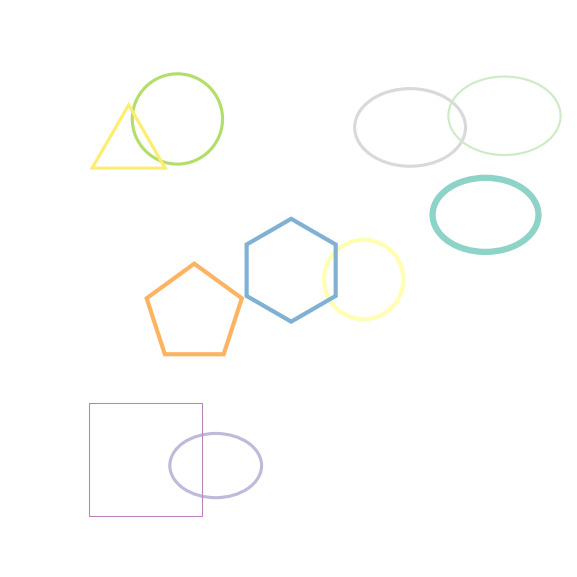[{"shape": "oval", "thickness": 3, "radius": 0.46, "center": [0.841, 0.627]}, {"shape": "circle", "thickness": 2, "radius": 0.34, "center": [0.63, 0.515]}, {"shape": "oval", "thickness": 1.5, "radius": 0.4, "center": [0.374, 0.193]}, {"shape": "hexagon", "thickness": 2, "radius": 0.45, "center": [0.504, 0.531]}, {"shape": "pentagon", "thickness": 2, "radius": 0.43, "center": [0.336, 0.456]}, {"shape": "circle", "thickness": 1.5, "radius": 0.39, "center": [0.307, 0.793]}, {"shape": "oval", "thickness": 1.5, "radius": 0.48, "center": [0.71, 0.778]}, {"shape": "square", "thickness": 0.5, "radius": 0.49, "center": [0.253, 0.203]}, {"shape": "oval", "thickness": 1, "radius": 0.49, "center": [0.874, 0.799]}, {"shape": "triangle", "thickness": 1.5, "radius": 0.37, "center": [0.223, 0.745]}]